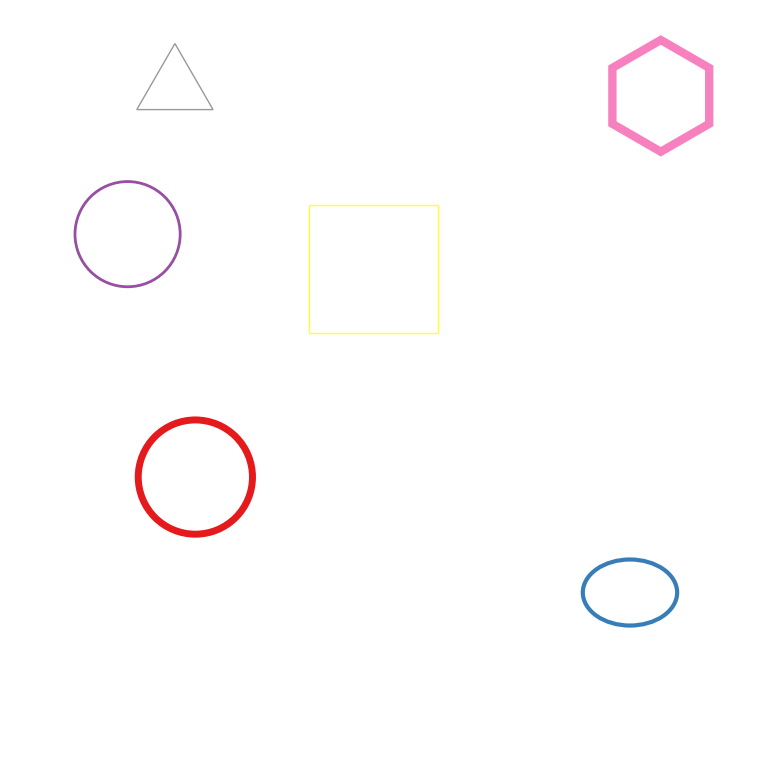[{"shape": "circle", "thickness": 2.5, "radius": 0.37, "center": [0.254, 0.38]}, {"shape": "oval", "thickness": 1.5, "radius": 0.31, "center": [0.818, 0.23]}, {"shape": "circle", "thickness": 1, "radius": 0.34, "center": [0.166, 0.696]}, {"shape": "square", "thickness": 0.5, "radius": 0.42, "center": [0.485, 0.651]}, {"shape": "hexagon", "thickness": 3, "radius": 0.36, "center": [0.858, 0.876]}, {"shape": "triangle", "thickness": 0.5, "radius": 0.29, "center": [0.227, 0.886]}]